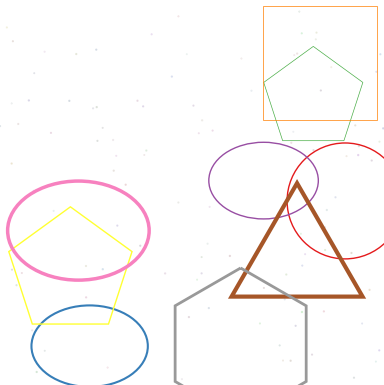[{"shape": "circle", "thickness": 1, "radius": 0.75, "center": [0.896, 0.478]}, {"shape": "oval", "thickness": 1.5, "radius": 0.76, "center": [0.233, 0.101]}, {"shape": "pentagon", "thickness": 0.5, "radius": 0.68, "center": [0.814, 0.744]}, {"shape": "oval", "thickness": 1, "radius": 0.71, "center": [0.685, 0.531]}, {"shape": "square", "thickness": 0.5, "radius": 0.74, "center": [0.831, 0.836]}, {"shape": "pentagon", "thickness": 1, "radius": 0.84, "center": [0.183, 0.294]}, {"shape": "triangle", "thickness": 3, "radius": 0.98, "center": [0.772, 0.328]}, {"shape": "oval", "thickness": 2.5, "radius": 0.92, "center": [0.204, 0.401]}, {"shape": "hexagon", "thickness": 2, "radius": 0.98, "center": [0.625, 0.107]}]